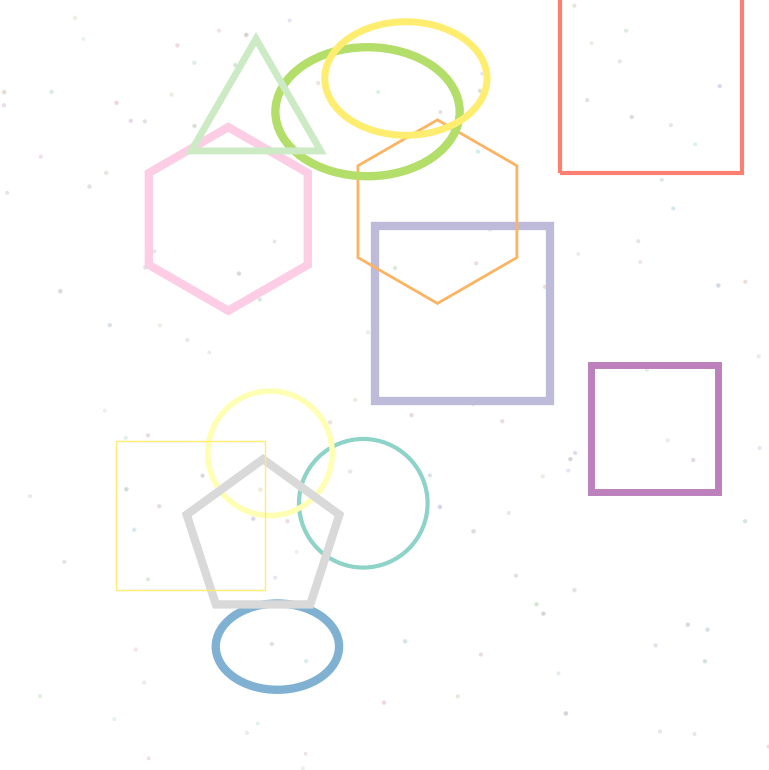[{"shape": "circle", "thickness": 1.5, "radius": 0.42, "center": [0.472, 0.346]}, {"shape": "circle", "thickness": 2, "radius": 0.4, "center": [0.351, 0.411]}, {"shape": "square", "thickness": 3, "radius": 0.57, "center": [0.601, 0.593]}, {"shape": "square", "thickness": 1.5, "radius": 0.59, "center": [0.846, 0.893]}, {"shape": "oval", "thickness": 3, "radius": 0.4, "center": [0.36, 0.16]}, {"shape": "hexagon", "thickness": 1, "radius": 0.6, "center": [0.568, 0.725]}, {"shape": "oval", "thickness": 3, "radius": 0.6, "center": [0.477, 0.855]}, {"shape": "hexagon", "thickness": 3, "radius": 0.6, "center": [0.296, 0.716]}, {"shape": "pentagon", "thickness": 3, "radius": 0.52, "center": [0.342, 0.299]}, {"shape": "square", "thickness": 2.5, "radius": 0.41, "center": [0.85, 0.443]}, {"shape": "triangle", "thickness": 2.5, "radius": 0.49, "center": [0.332, 0.853]}, {"shape": "square", "thickness": 0.5, "radius": 0.48, "center": [0.247, 0.33]}, {"shape": "oval", "thickness": 2.5, "radius": 0.53, "center": [0.527, 0.898]}]